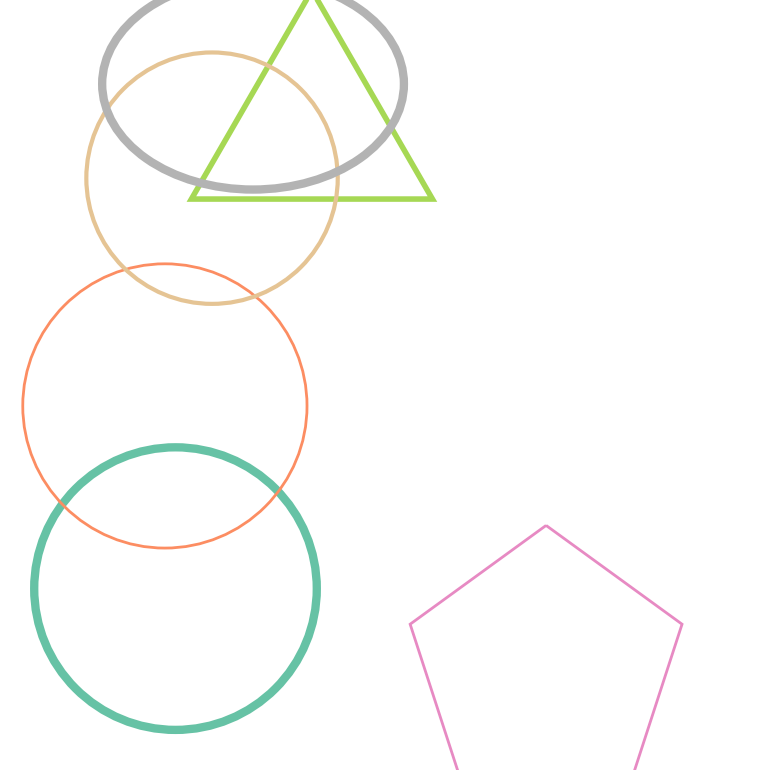[{"shape": "circle", "thickness": 3, "radius": 0.92, "center": [0.228, 0.236]}, {"shape": "circle", "thickness": 1, "radius": 0.92, "center": [0.214, 0.473]}, {"shape": "pentagon", "thickness": 1, "radius": 0.93, "center": [0.709, 0.132]}, {"shape": "triangle", "thickness": 2, "radius": 0.9, "center": [0.405, 0.832]}, {"shape": "circle", "thickness": 1.5, "radius": 0.82, "center": [0.275, 0.769]}, {"shape": "oval", "thickness": 3, "radius": 0.98, "center": [0.329, 0.891]}]